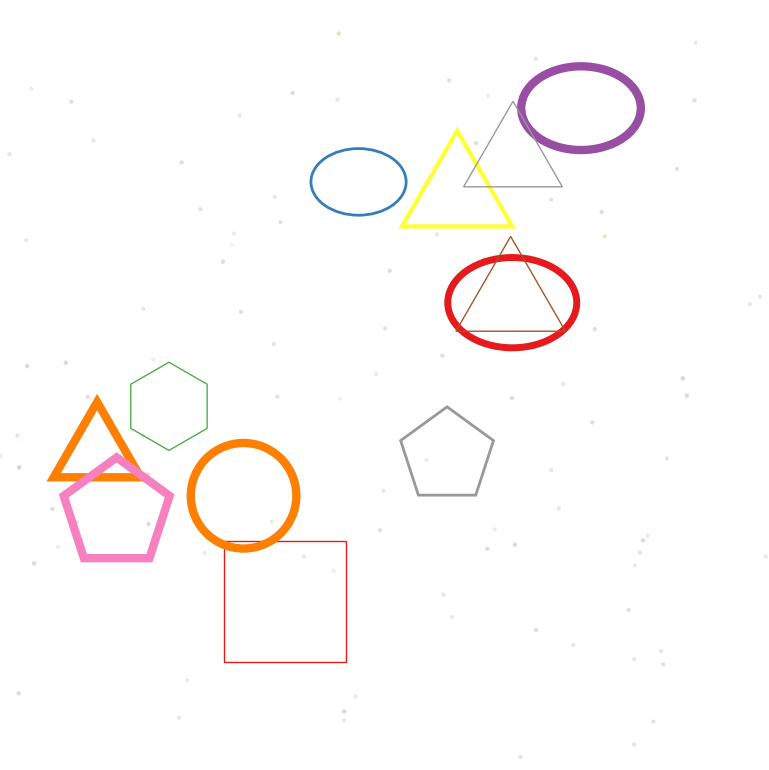[{"shape": "oval", "thickness": 2.5, "radius": 0.42, "center": [0.665, 0.607]}, {"shape": "square", "thickness": 0.5, "radius": 0.39, "center": [0.37, 0.219]}, {"shape": "oval", "thickness": 1, "radius": 0.31, "center": [0.466, 0.764]}, {"shape": "hexagon", "thickness": 0.5, "radius": 0.29, "center": [0.219, 0.472]}, {"shape": "oval", "thickness": 3, "radius": 0.39, "center": [0.755, 0.86]}, {"shape": "circle", "thickness": 3, "radius": 0.34, "center": [0.316, 0.356]}, {"shape": "triangle", "thickness": 3, "radius": 0.33, "center": [0.126, 0.413]}, {"shape": "triangle", "thickness": 1.5, "radius": 0.41, "center": [0.594, 0.747]}, {"shape": "triangle", "thickness": 0.5, "radius": 0.41, "center": [0.663, 0.611]}, {"shape": "pentagon", "thickness": 3, "radius": 0.36, "center": [0.151, 0.334]}, {"shape": "triangle", "thickness": 0.5, "radius": 0.37, "center": [0.666, 0.794]}, {"shape": "pentagon", "thickness": 1, "radius": 0.32, "center": [0.581, 0.408]}]